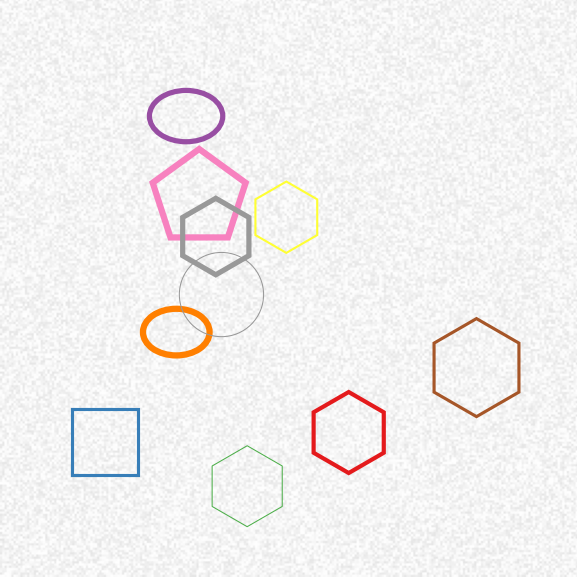[{"shape": "hexagon", "thickness": 2, "radius": 0.35, "center": [0.604, 0.25]}, {"shape": "square", "thickness": 1.5, "radius": 0.29, "center": [0.182, 0.234]}, {"shape": "hexagon", "thickness": 0.5, "radius": 0.35, "center": [0.428, 0.157]}, {"shape": "oval", "thickness": 2.5, "radius": 0.32, "center": [0.322, 0.798]}, {"shape": "oval", "thickness": 3, "radius": 0.29, "center": [0.305, 0.424]}, {"shape": "hexagon", "thickness": 1, "radius": 0.31, "center": [0.496, 0.623]}, {"shape": "hexagon", "thickness": 1.5, "radius": 0.42, "center": [0.825, 0.363]}, {"shape": "pentagon", "thickness": 3, "radius": 0.42, "center": [0.345, 0.656]}, {"shape": "hexagon", "thickness": 2.5, "radius": 0.33, "center": [0.374, 0.59]}, {"shape": "circle", "thickness": 0.5, "radius": 0.36, "center": [0.383, 0.489]}]